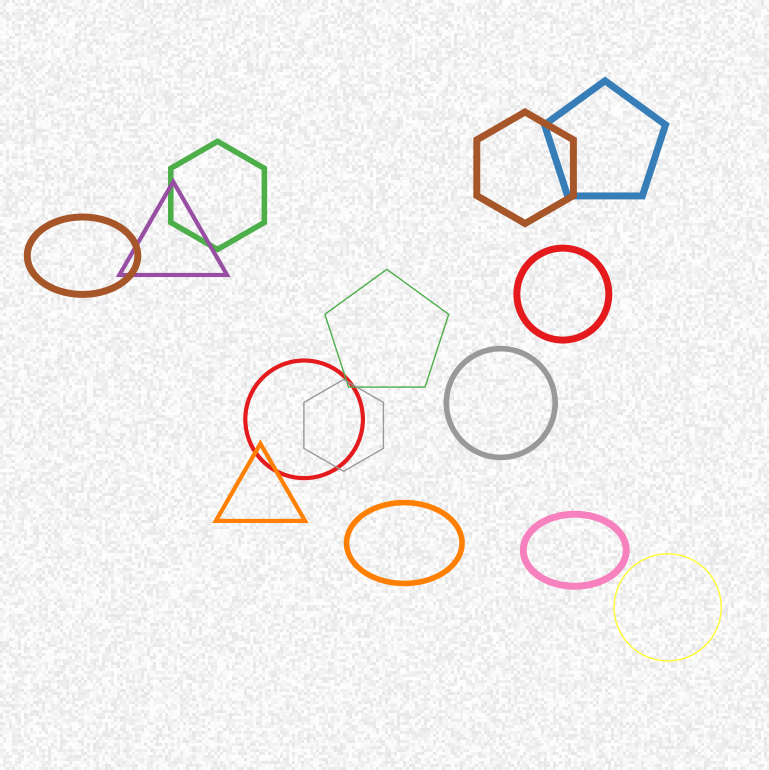[{"shape": "circle", "thickness": 2.5, "radius": 0.3, "center": [0.731, 0.618]}, {"shape": "circle", "thickness": 1.5, "radius": 0.38, "center": [0.395, 0.455]}, {"shape": "pentagon", "thickness": 2.5, "radius": 0.41, "center": [0.786, 0.812]}, {"shape": "hexagon", "thickness": 2, "radius": 0.35, "center": [0.283, 0.746]}, {"shape": "pentagon", "thickness": 0.5, "radius": 0.42, "center": [0.502, 0.566]}, {"shape": "triangle", "thickness": 1.5, "radius": 0.4, "center": [0.225, 0.683]}, {"shape": "oval", "thickness": 2, "radius": 0.37, "center": [0.525, 0.295]}, {"shape": "triangle", "thickness": 1.5, "radius": 0.33, "center": [0.338, 0.357]}, {"shape": "circle", "thickness": 0.5, "radius": 0.35, "center": [0.867, 0.211]}, {"shape": "hexagon", "thickness": 2.5, "radius": 0.36, "center": [0.682, 0.782]}, {"shape": "oval", "thickness": 2.5, "radius": 0.36, "center": [0.107, 0.668]}, {"shape": "oval", "thickness": 2.5, "radius": 0.33, "center": [0.746, 0.285]}, {"shape": "hexagon", "thickness": 0.5, "radius": 0.3, "center": [0.446, 0.448]}, {"shape": "circle", "thickness": 2, "radius": 0.35, "center": [0.65, 0.477]}]